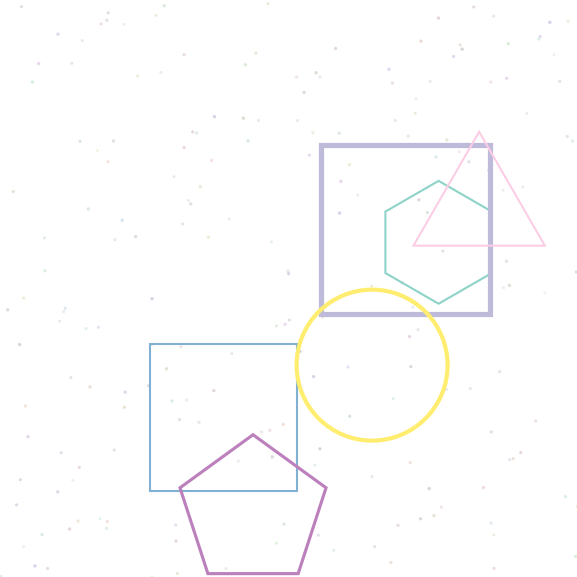[{"shape": "hexagon", "thickness": 1, "radius": 0.53, "center": [0.759, 0.58]}, {"shape": "square", "thickness": 2.5, "radius": 0.73, "center": [0.702, 0.601]}, {"shape": "square", "thickness": 1, "radius": 0.64, "center": [0.387, 0.276]}, {"shape": "triangle", "thickness": 1, "radius": 0.66, "center": [0.83, 0.639]}, {"shape": "pentagon", "thickness": 1.5, "radius": 0.66, "center": [0.438, 0.113]}, {"shape": "circle", "thickness": 2, "radius": 0.65, "center": [0.644, 0.367]}]